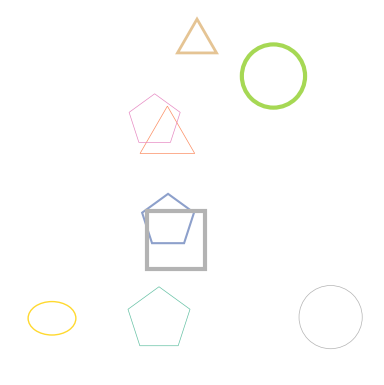[{"shape": "pentagon", "thickness": 0.5, "radius": 0.42, "center": [0.413, 0.171]}, {"shape": "triangle", "thickness": 0.5, "radius": 0.41, "center": [0.435, 0.642]}, {"shape": "pentagon", "thickness": 1.5, "radius": 0.35, "center": [0.437, 0.426]}, {"shape": "pentagon", "thickness": 0.5, "radius": 0.35, "center": [0.402, 0.687]}, {"shape": "circle", "thickness": 3, "radius": 0.41, "center": [0.71, 0.803]}, {"shape": "oval", "thickness": 1, "radius": 0.31, "center": [0.135, 0.173]}, {"shape": "triangle", "thickness": 2, "radius": 0.29, "center": [0.512, 0.892]}, {"shape": "circle", "thickness": 0.5, "radius": 0.41, "center": [0.859, 0.176]}, {"shape": "square", "thickness": 3, "radius": 0.38, "center": [0.457, 0.377]}]